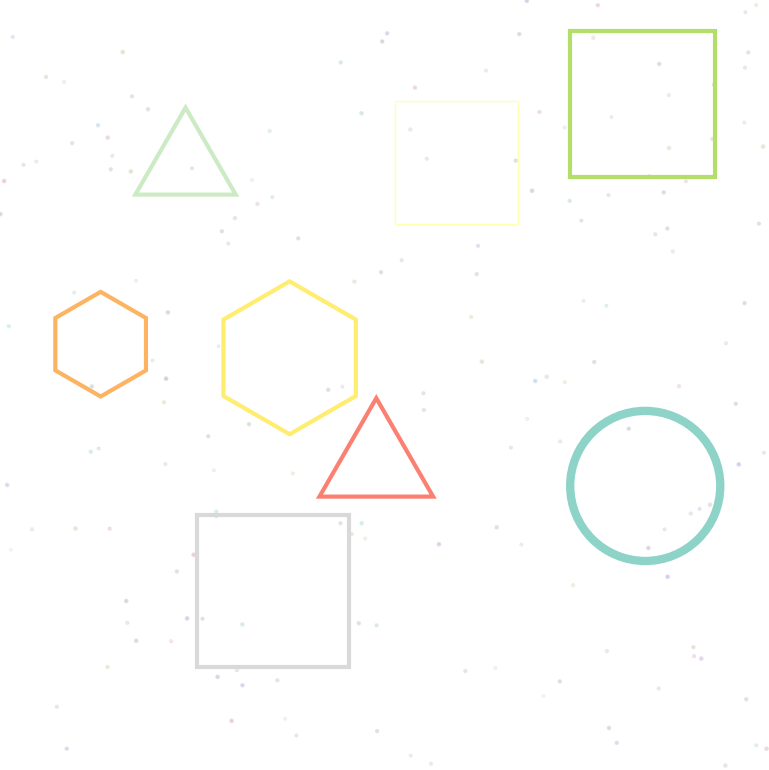[{"shape": "circle", "thickness": 3, "radius": 0.49, "center": [0.838, 0.369]}, {"shape": "square", "thickness": 0.5, "radius": 0.4, "center": [0.593, 0.789]}, {"shape": "triangle", "thickness": 1.5, "radius": 0.43, "center": [0.489, 0.398]}, {"shape": "hexagon", "thickness": 1.5, "radius": 0.34, "center": [0.131, 0.553]}, {"shape": "square", "thickness": 1.5, "radius": 0.47, "center": [0.834, 0.865]}, {"shape": "square", "thickness": 1.5, "radius": 0.49, "center": [0.354, 0.233]}, {"shape": "triangle", "thickness": 1.5, "radius": 0.38, "center": [0.241, 0.785]}, {"shape": "hexagon", "thickness": 1.5, "radius": 0.5, "center": [0.376, 0.535]}]